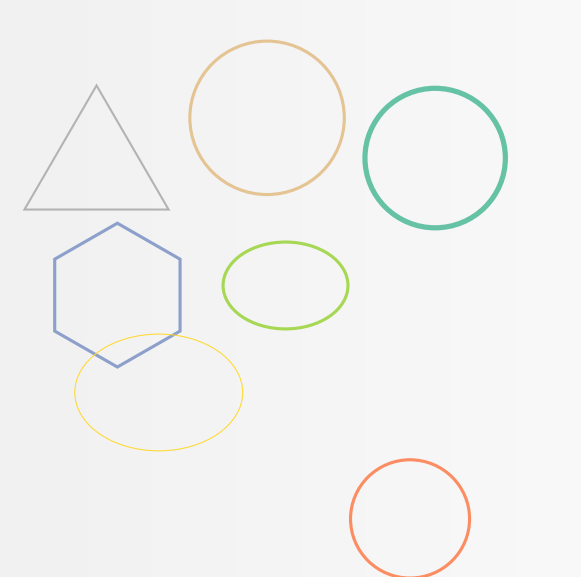[{"shape": "circle", "thickness": 2.5, "radius": 0.6, "center": [0.749, 0.725]}, {"shape": "circle", "thickness": 1.5, "radius": 0.51, "center": [0.705, 0.101]}, {"shape": "hexagon", "thickness": 1.5, "radius": 0.62, "center": [0.202, 0.488]}, {"shape": "oval", "thickness": 1.5, "radius": 0.54, "center": [0.491, 0.505]}, {"shape": "oval", "thickness": 0.5, "radius": 0.72, "center": [0.273, 0.32]}, {"shape": "circle", "thickness": 1.5, "radius": 0.66, "center": [0.459, 0.795]}, {"shape": "triangle", "thickness": 1, "radius": 0.72, "center": [0.166, 0.708]}]